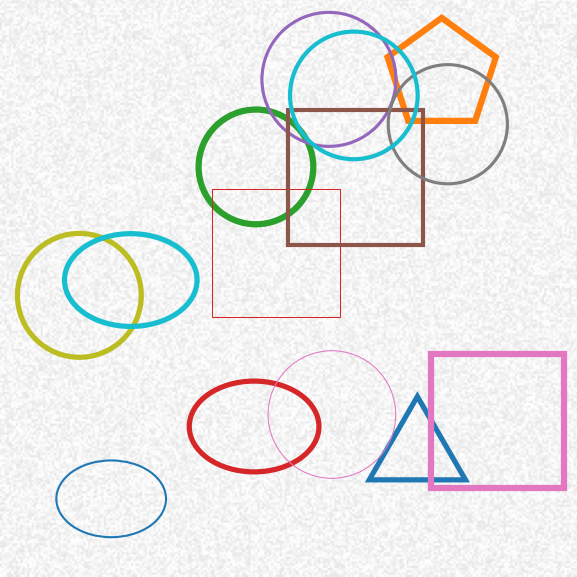[{"shape": "triangle", "thickness": 2.5, "radius": 0.48, "center": [0.723, 0.216]}, {"shape": "oval", "thickness": 1, "radius": 0.47, "center": [0.193, 0.135]}, {"shape": "pentagon", "thickness": 3, "radius": 0.49, "center": [0.765, 0.87]}, {"shape": "circle", "thickness": 3, "radius": 0.5, "center": [0.443, 0.71]}, {"shape": "oval", "thickness": 2.5, "radius": 0.56, "center": [0.44, 0.261]}, {"shape": "square", "thickness": 0.5, "radius": 0.55, "center": [0.477, 0.56]}, {"shape": "circle", "thickness": 1.5, "radius": 0.58, "center": [0.57, 0.862]}, {"shape": "square", "thickness": 2, "radius": 0.58, "center": [0.616, 0.692]}, {"shape": "circle", "thickness": 0.5, "radius": 0.55, "center": [0.575, 0.281]}, {"shape": "square", "thickness": 3, "radius": 0.58, "center": [0.861, 0.27]}, {"shape": "circle", "thickness": 1.5, "radius": 0.52, "center": [0.775, 0.784]}, {"shape": "circle", "thickness": 2.5, "radius": 0.54, "center": [0.137, 0.488]}, {"shape": "oval", "thickness": 2.5, "radius": 0.57, "center": [0.226, 0.514]}, {"shape": "circle", "thickness": 2, "radius": 0.55, "center": [0.613, 0.834]}]